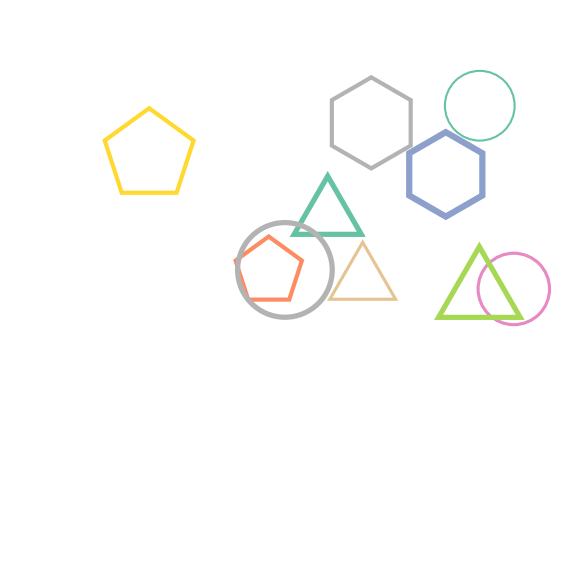[{"shape": "triangle", "thickness": 2.5, "radius": 0.34, "center": [0.567, 0.627]}, {"shape": "circle", "thickness": 1, "radius": 0.3, "center": [0.831, 0.816]}, {"shape": "pentagon", "thickness": 2, "radius": 0.3, "center": [0.465, 0.529]}, {"shape": "hexagon", "thickness": 3, "radius": 0.37, "center": [0.772, 0.697]}, {"shape": "circle", "thickness": 1.5, "radius": 0.31, "center": [0.89, 0.499]}, {"shape": "triangle", "thickness": 2.5, "radius": 0.41, "center": [0.83, 0.49]}, {"shape": "pentagon", "thickness": 2, "radius": 0.4, "center": [0.258, 0.731]}, {"shape": "triangle", "thickness": 1.5, "radius": 0.33, "center": [0.628, 0.514]}, {"shape": "hexagon", "thickness": 2, "radius": 0.39, "center": [0.643, 0.786]}, {"shape": "circle", "thickness": 2.5, "radius": 0.41, "center": [0.493, 0.532]}]